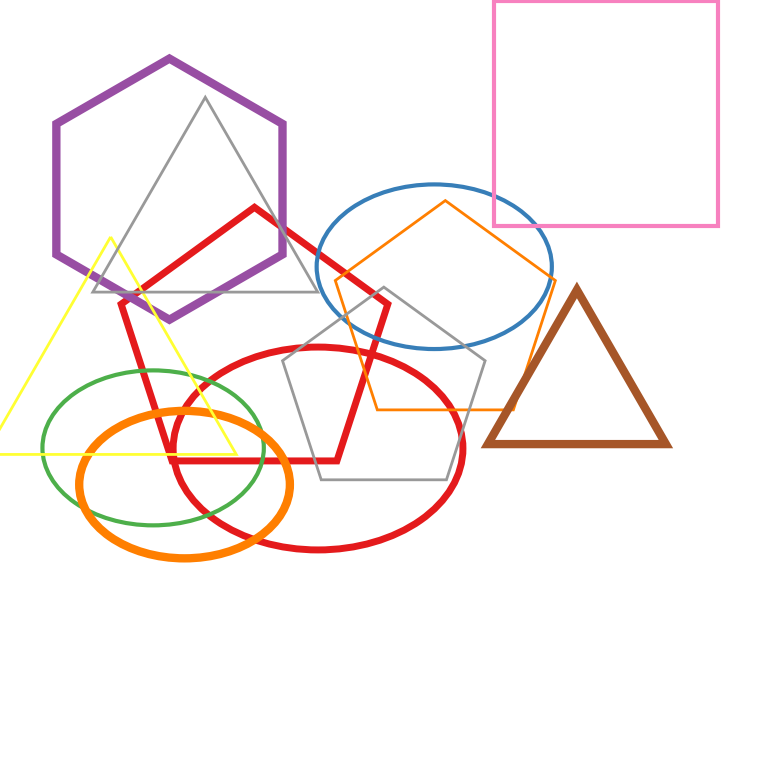[{"shape": "oval", "thickness": 2.5, "radius": 0.94, "center": [0.413, 0.418]}, {"shape": "pentagon", "thickness": 2.5, "radius": 0.91, "center": [0.33, 0.549]}, {"shape": "oval", "thickness": 1.5, "radius": 0.76, "center": [0.564, 0.654]}, {"shape": "oval", "thickness": 1.5, "radius": 0.72, "center": [0.199, 0.418]}, {"shape": "hexagon", "thickness": 3, "radius": 0.85, "center": [0.22, 0.754]}, {"shape": "pentagon", "thickness": 1, "radius": 0.75, "center": [0.578, 0.589]}, {"shape": "oval", "thickness": 3, "radius": 0.68, "center": [0.24, 0.371]}, {"shape": "triangle", "thickness": 1, "radius": 0.94, "center": [0.144, 0.504]}, {"shape": "triangle", "thickness": 3, "radius": 0.67, "center": [0.749, 0.49]}, {"shape": "square", "thickness": 1.5, "radius": 0.73, "center": [0.787, 0.853]}, {"shape": "triangle", "thickness": 1, "radius": 0.84, "center": [0.267, 0.705]}, {"shape": "pentagon", "thickness": 1, "radius": 0.69, "center": [0.498, 0.489]}]